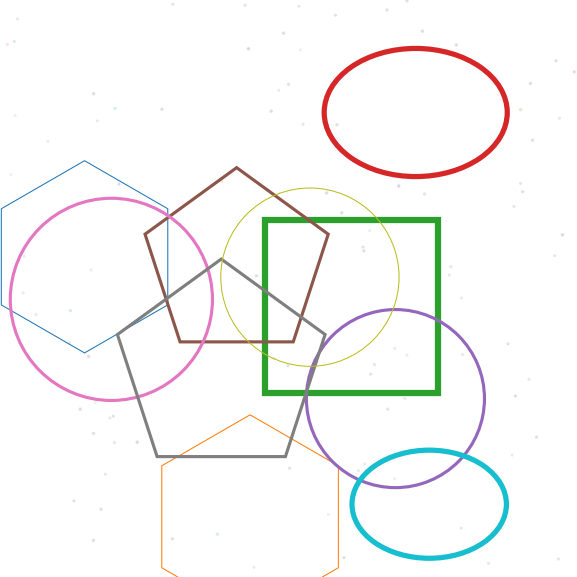[{"shape": "hexagon", "thickness": 0.5, "radius": 0.83, "center": [0.146, 0.554]}, {"shape": "hexagon", "thickness": 0.5, "radius": 0.88, "center": [0.433, 0.104]}, {"shape": "square", "thickness": 3, "radius": 0.75, "center": [0.609, 0.469]}, {"shape": "oval", "thickness": 2.5, "radius": 0.79, "center": [0.72, 0.804]}, {"shape": "circle", "thickness": 1.5, "radius": 0.77, "center": [0.685, 0.309]}, {"shape": "pentagon", "thickness": 1.5, "radius": 0.83, "center": [0.41, 0.542]}, {"shape": "circle", "thickness": 1.5, "radius": 0.88, "center": [0.193, 0.481]}, {"shape": "pentagon", "thickness": 1.5, "radius": 0.95, "center": [0.383, 0.361]}, {"shape": "circle", "thickness": 0.5, "radius": 0.77, "center": [0.537, 0.519]}, {"shape": "oval", "thickness": 2.5, "radius": 0.67, "center": [0.743, 0.126]}]